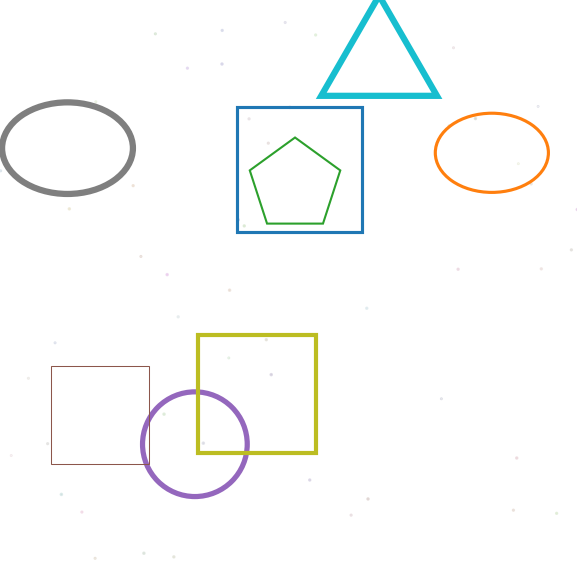[{"shape": "square", "thickness": 1.5, "radius": 0.54, "center": [0.518, 0.705]}, {"shape": "oval", "thickness": 1.5, "radius": 0.49, "center": [0.852, 0.735]}, {"shape": "pentagon", "thickness": 1, "radius": 0.41, "center": [0.511, 0.679]}, {"shape": "circle", "thickness": 2.5, "radius": 0.45, "center": [0.337, 0.23]}, {"shape": "square", "thickness": 0.5, "radius": 0.43, "center": [0.173, 0.281]}, {"shape": "oval", "thickness": 3, "radius": 0.57, "center": [0.117, 0.743]}, {"shape": "square", "thickness": 2, "radius": 0.51, "center": [0.445, 0.316]}, {"shape": "triangle", "thickness": 3, "radius": 0.58, "center": [0.656, 0.891]}]